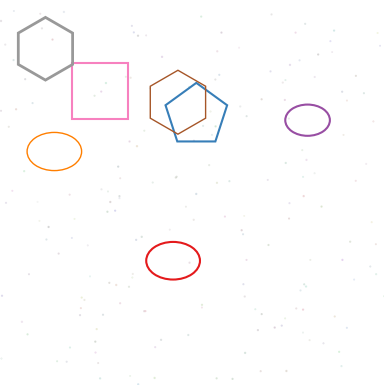[{"shape": "oval", "thickness": 1.5, "radius": 0.35, "center": [0.45, 0.323]}, {"shape": "pentagon", "thickness": 1.5, "radius": 0.42, "center": [0.51, 0.701]}, {"shape": "oval", "thickness": 1.5, "radius": 0.29, "center": [0.799, 0.688]}, {"shape": "oval", "thickness": 1, "radius": 0.35, "center": [0.141, 0.606]}, {"shape": "hexagon", "thickness": 1, "radius": 0.41, "center": [0.462, 0.735]}, {"shape": "square", "thickness": 1.5, "radius": 0.36, "center": [0.259, 0.763]}, {"shape": "hexagon", "thickness": 2, "radius": 0.41, "center": [0.118, 0.873]}]